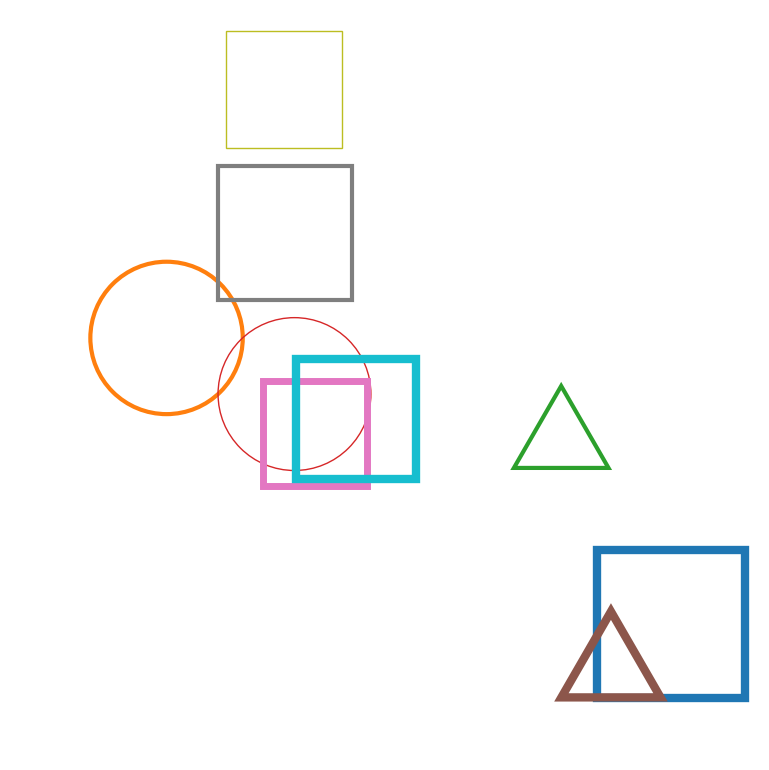[{"shape": "square", "thickness": 3, "radius": 0.48, "center": [0.871, 0.19]}, {"shape": "circle", "thickness": 1.5, "radius": 0.49, "center": [0.216, 0.561]}, {"shape": "triangle", "thickness": 1.5, "radius": 0.35, "center": [0.729, 0.428]}, {"shape": "circle", "thickness": 0.5, "radius": 0.5, "center": [0.382, 0.488]}, {"shape": "triangle", "thickness": 3, "radius": 0.37, "center": [0.793, 0.131]}, {"shape": "square", "thickness": 2.5, "radius": 0.34, "center": [0.409, 0.437]}, {"shape": "square", "thickness": 1.5, "radius": 0.44, "center": [0.37, 0.697]}, {"shape": "square", "thickness": 0.5, "radius": 0.38, "center": [0.369, 0.884]}, {"shape": "square", "thickness": 3, "radius": 0.39, "center": [0.462, 0.456]}]